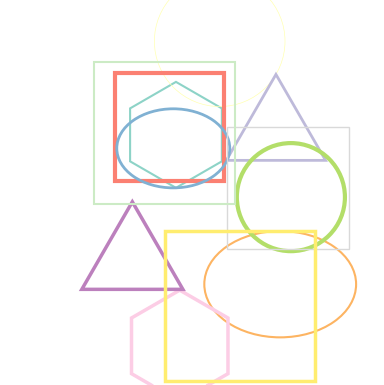[{"shape": "hexagon", "thickness": 1.5, "radius": 0.69, "center": [0.457, 0.65]}, {"shape": "circle", "thickness": 0.5, "radius": 0.85, "center": [0.571, 0.893]}, {"shape": "triangle", "thickness": 2, "radius": 0.74, "center": [0.717, 0.658]}, {"shape": "square", "thickness": 3, "radius": 0.7, "center": [0.44, 0.67]}, {"shape": "oval", "thickness": 2, "radius": 0.73, "center": [0.45, 0.615]}, {"shape": "oval", "thickness": 1.5, "radius": 0.99, "center": [0.728, 0.262]}, {"shape": "circle", "thickness": 3, "radius": 0.7, "center": [0.756, 0.488]}, {"shape": "hexagon", "thickness": 2.5, "radius": 0.72, "center": [0.467, 0.102]}, {"shape": "square", "thickness": 1, "radius": 0.79, "center": [0.749, 0.511]}, {"shape": "triangle", "thickness": 2.5, "radius": 0.76, "center": [0.344, 0.324]}, {"shape": "square", "thickness": 1.5, "radius": 0.92, "center": [0.427, 0.655]}, {"shape": "square", "thickness": 2.5, "radius": 0.98, "center": [0.623, 0.205]}]